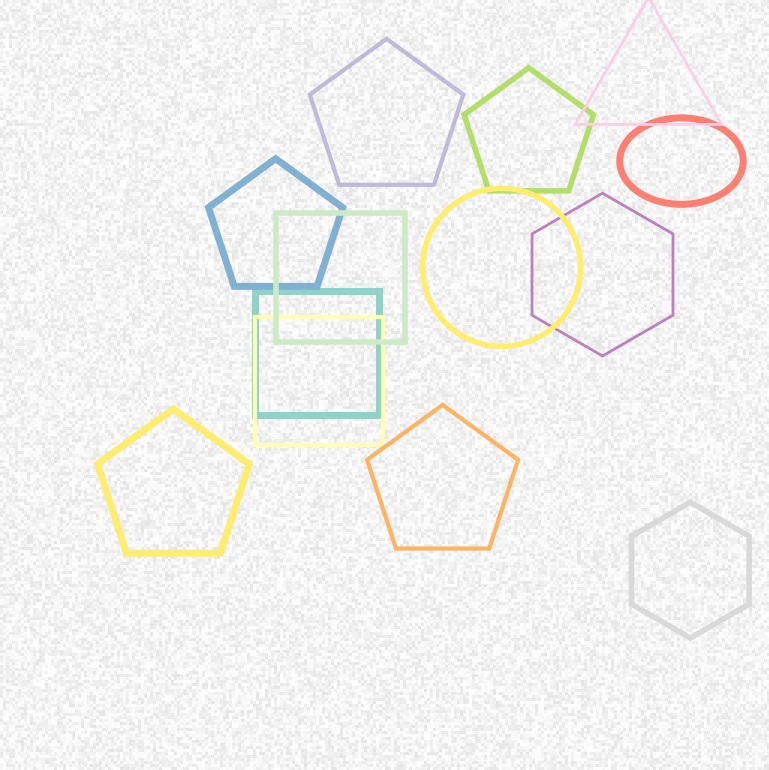[{"shape": "square", "thickness": 2.5, "radius": 0.4, "center": [0.412, 0.541]}, {"shape": "square", "thickness": 1.5, "radius": 0.42, "center": [0.414, 0.505]}, {"shape": "pentagon", "thickness": 1.5, "radius": 0.52, "center": [0.502, 0.845]}, {"shape": "oval", "thickness": 2.5, "radius": 0.4, "center": [0.885, 0.791]}, {"shape": "pentagon", "thickness": 2.5, "radius": 0.46, "center": [0.358, 0.702]}, {"shape": "pentagon", "thickness": 1.5, "radius": 0.52, "center": [0.575, 0.371]}, {"shape": "pentagon", "thickness": 2, "radius": 0.44, "center": [0.687, 0.824]}, {"shape": "triangle", "thickness": 1, "radius": 0.55, "center": [0.842, 0.893]}, {"shape": "hexagon", "thickness": 2, "radius": 0.44, "center": [0.897, 0.26]}, {"shape": "hexagon", "thickness": 1, "radius": 0.53, "center": [0.782, 0.643]}, {"shape": "square", "thickness": 2, "radius": 0.42, "center": [0.442, 0.639]}, {"shape": "circle", "thickness": 2, "radius": 0.51, "center": [0.652, 0.653]}, {"shape": "pentagon", "thickness": 2.5, "radius": 0.52, "center": [0.225, 0.365]}]